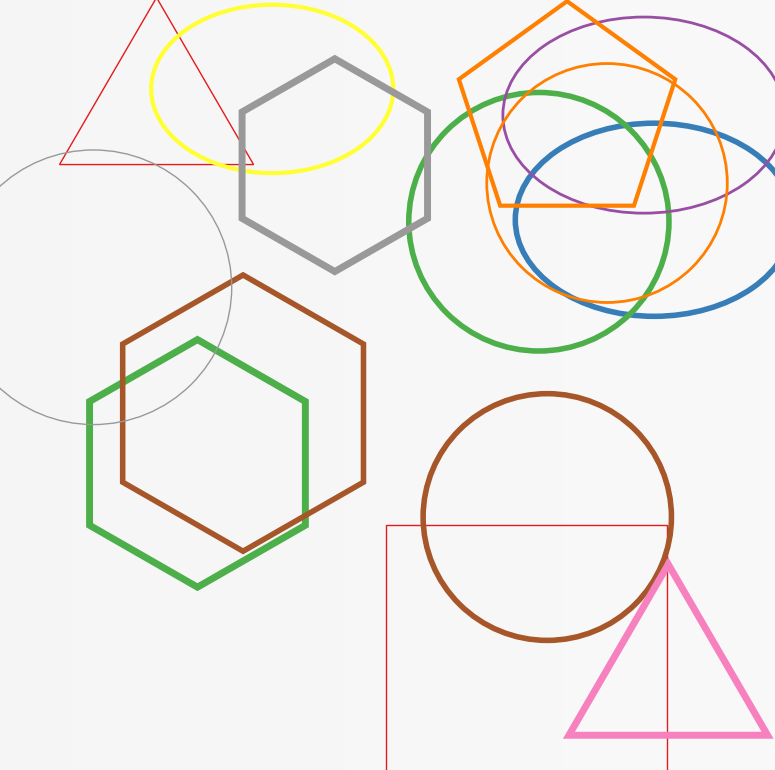[{"shape": "triangle", "thickness": 0.5, "radius": 0.72, "center": [0.202, 0.859]}, {"shape": "square", "thickness": 0.5, "radius": 0.91, "center": [0.68, 0.137]}, {"shape": "oval", "thickness": 2, "radius": 0.9, "center": [0.844, 0.715]}, {"shape": "circle", "thickness": 2, "radius": 0.84, "center": [0.695, 0.712]}, {"shape": "hexagon", "thickness": 2.5, "radius": 0.8, "center": [0.255, 0.398]}, {"shape": "oval", "thickness": 1, "radius": 0.91, "center": [0.831, 0.851]}, {"shape": "circle", "thickness": 1, "radius": 0.78, "center": [0.783, 0.762]}, {"shape": "pentagon", "thickness": 1.5, "radius": 0.73, "center": [0.732, 0.852]}, {"shape": "oval", "thickness": 1.5, "radius": 0.78, "center": [0.351, 0.884]}, {"shape": "circle", "thickness": 2, "radius": 0.8, "center": [0.706, 0.329]}, {"shape": "hexagon", "thickness": 2, "radius": 0.9, "center": [0.314, 0.463]}, {"shape": "triangle", "thickness": 2.5, "radius": 0.74, "center": [0.862, 0.119]}, {"shape": "circle", "thickness": 0.5, "radius": 0.89, "center": [0.121, 0.627]}, {"shape": "hexagon", "thickness": 2.5, "radius": 0.69, "center": [0.432, 0.785]}]